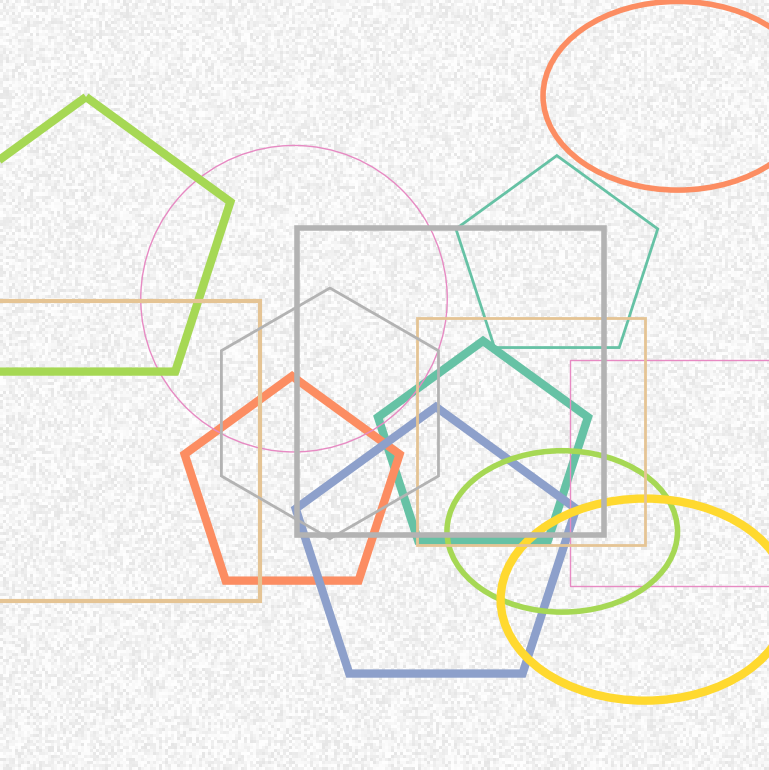[{"shape": "pentagon", "thickness": 3, "radius": 0.72, "center": [0.627, 0.414]}, {"shape": "pentagon", "thickness": 1, "radius": 0.69, "center": [0.723, 0.66]}, {"shape": "pentagon", "thickness": 3, "radius": 0.73, "center": [0.379, 0.365]}, {"shape": "oval", "thickness": 2, "radius": 0.87, "center": [0.88, 0.876]}, {"shape": "pentagon", "thickness": 3, "radius": 0.96, "center": [0.566, 0.28]}, {"shape": "square", "thickness": 0.5, "radius": 0.73, "center": [0.887, 0.386]}, {"shape": "circle", "thickness": 0.5, "radius": 1.0, "center": [0.382, 0.612]}, {"shape": "oval", "thickness": 2, "radius": 0.75, "center": [0.73, 0.31]}, {"shape": "pentagon", "thickness": 3, "radius": 0.99, "center": [0.112, 0.677]}, {"shape": "oval", "thickness": 3, "radius": 0.94, "center": [0.838, 0.221]}, {"shape": "square", "thickness": 1, "radius": 0.74, "center": [0.689, 0.44]}, {"shape": "square", "thickness": 1.5, "radius": 0.98, "center": [0.143, 0.414]}, {"shape": "square", "thickness": 2, "radius": 1.0, "center": [0.585, 0.505]}, {"shape": "hexagon", "thickness": 1, "radius": 0.81, "center": [0.428, 0.463]}]